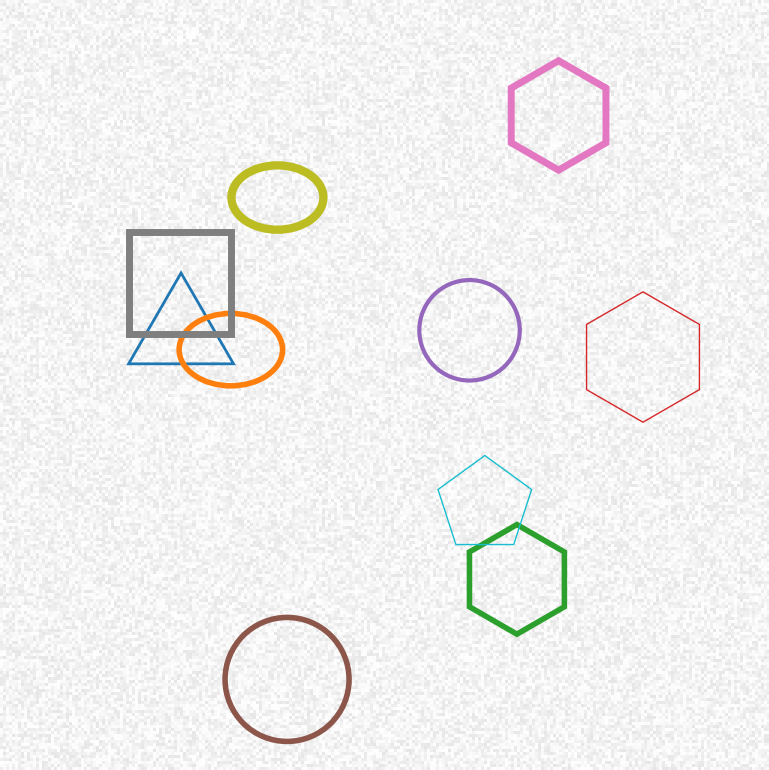[{"shape": "triangle", "thickness": 1, "radius": 0.39, "center": [0.235, 0.567]}, {"shape": "oval", "thickness": 2, "radius": 0.34, "center": [0.3, 0.546]}, {"shape": "hexagon", "thickness": 2, "radius": 0.36, "center": [0.671, 0.248]}, {"shape": "hexagon", "thickness": 0.5, "radius": 0.42, "center": [0.835, 0.536]}, {"shape": "circle", "thickness": 1.5, "radius": 0.33, "center": [0.61, 0.571]}, {"shape": "circle", "thickness": 2, "radius": 0.4, "center": [0.373, 0.118]}, {"shape": "hexagon", "thickness": 2.5, "radius": 0.36, "center": [0.725, 0.85]}, {"shape": "square", "thickness": 2.5, "radius": 0.33, "center": [0.234, 0.633]}, {"shape": "oval", "thickness": 3, "radius": 0.3, "center": [0.36, 0.743]}, {"shape": "pentagon", "thickness": 0.5, "radius": 0.32, "center": [0.63, 0.345]}]